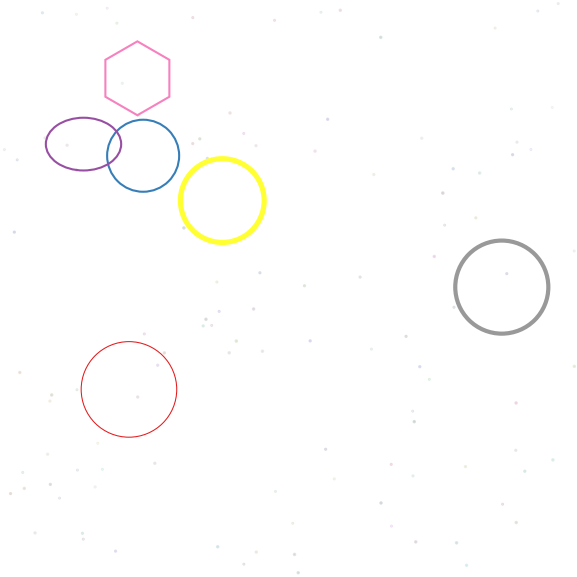[{"shape": "circle", "thickness": 0.5, "radius": 0.41, "center": [0.223, 0.325]}, {"shape": "circle", "thickness": 1, "radius": 0.31, "center": [0.248, 0.729]}, {"shape": "oval", "thickness": 1, "radius": 0.33, "center": [0.145, 0.75]}, {"shape": "circle", "thickness": 2.5, "radius": 0.36, "center": [0.385, 0.652]}, {"shape": "hexagon", "thickness": 1, "radius": 0.32, "center": [0.238, 0.864]}, {"shape": "circle", "thickness": 2, "radius": 0.4, "center": [0.869, 0.502]}]